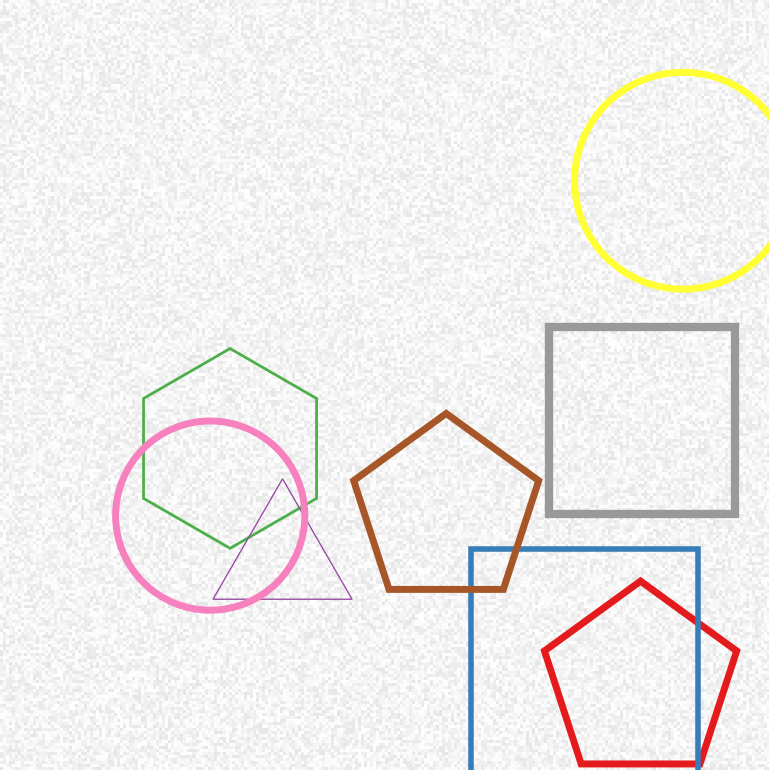[{"shape": "pentagon", "thickness": 2.5, "radius": 0.66, "center": [0.832, 0.114]}, {"shape": "square", "thickness": 2, "radius": 0.74, "center": [0.758, 0.139]}, {"shape": "hexagon", "thickness": 1, "radius": 0.65, "center": [0.299, 0.418]}, {"shape": "triangle", "thickness": 0.5, "radius": 0.52, "center": [0.367, 0.274]}, {"shape": "circle", "thickness": 2.5, "radius": 0.7, "center": [0.887, 0.765]}, {"shape": "pentagon", "thickness": 2.5, "radius": 0.63, "center": [0.579, 0.337]}, {"shape": "circle", "thickness": 2.5, "radius": 0.61, "center": [0.273, 0.33]}, {"shape": "square", "thickness": 3, "radius": 0.61, "center": [0.834, 0.454]}]